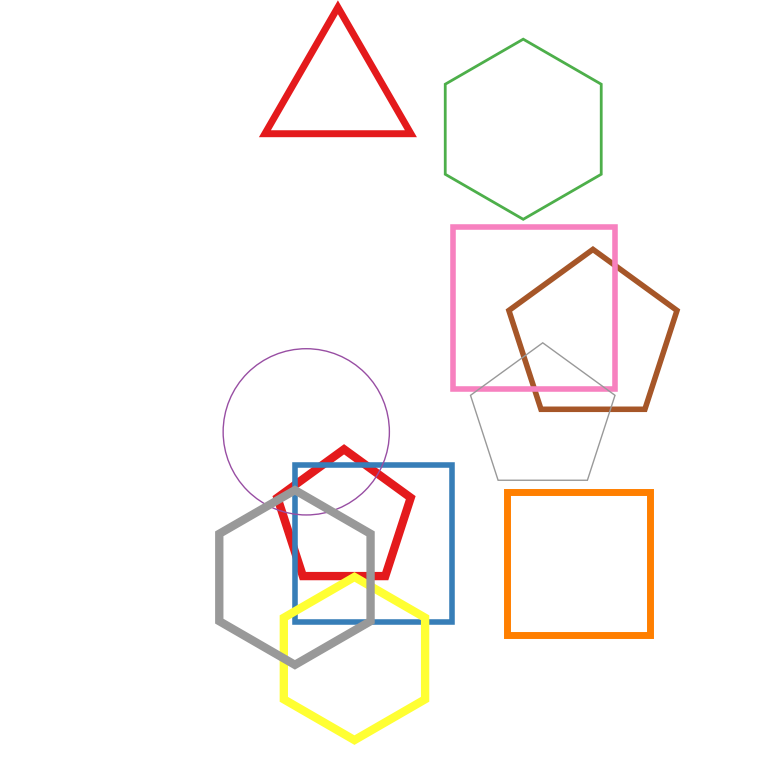[{"shape": "pentagon", "thickness": 3, "radius": 0.46, "center": [0.447, 0.325]}, {"shape": "triangle", "thickness": 2.5, "radius": 0.55, "center": [0.439, 0.881]}, {"shape": "square", "thickness": 2, "radius": 0.51, "center": [0.485, 0.294]}, {"shape": "hexagon", "thickness": 1, "radius": 0.58, "center": [0.68, 0.832]}, {"shape": "circle", "thickness": 0.5, "radius": 0.54, "center": [0.398, 0.439]}, {"shape": "square", "thickness": 2.5, "radius": 0.46, "center": [0.751, 0.268]}, {"shape": "hexagon", "thickness": 3, "radius": 0.53, "center": [0.46, 0.145]}, {"shape": "pentagon", "thickness": 2, "radius": 0.57, "center": [0.77, 0.561]}, {"shape": "square", "thickness": 2, "radius": 0.52, "center": [0.694, 0.6]}, {"shape": "hexagon", "thickness": 3, "radius": 0.57, "center": [0.383, 0.25]}, {"shape": "pentagon", "thickness": 0.5, "radius": 0.49, "center": [0.705, 0.456]}]